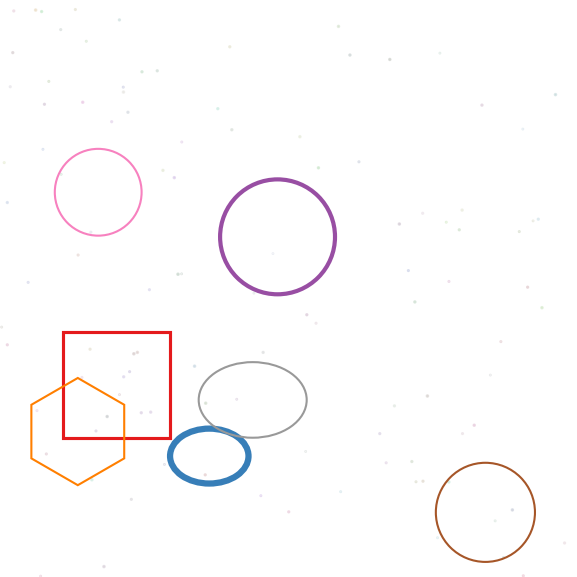[{"shape": "square", "thickness": 1.5, "radius": 0.46, "center": [0.202, 0.332]}, {"shape": "oval", "thickness": 3, "radius": 0.34, "center": [0.362, 0.209]}, {"shape": "circle", "thickness": 2, "radius": 0.5, "center": [0.481, 0.589]}, {"shape": "hexagon", "thickness": 1, "radius": 0.46, "center": [0.135, 0.252]}, {"shape": "circle", "thickness": 1, "radius": 0.43, "center": [0.841, 0.112]}, {"shape": "circle", "thickness": 1, "radius": 0.38, "center": [0.17, 0.666]}, {"shape": "oval", "thickness": 1, "radius": 0.47, "center": [0.438, 0.307]}]